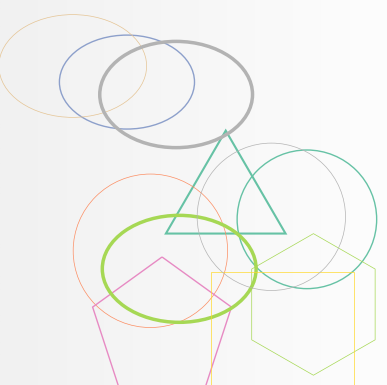[{"shape": "triangle", "thickness": 1.5, "radius": 0.89, "center": [0.583, 0.482]}, {"shape": "circle", "thickness": 1, "radius": 0.9, "center": [0.792, 0.43]}, {"shape": "circle", "thickness": 0.5, "radius": 1.0, "center": [0.388, 0.349]}, {"shape": "oval", "thickness": 1, "radius": 0.87, "center": [0.328, 0.787]}, {"shape": "pentagon", "thickness": 1, "radius": 0.94, "center": [0.418, 0.144]}, {"shape": "oval", "thickness": 2.5, "radius": 0.99, "center": [0.462, 0.302]}, {"shape": "hexagon", "thickness": 0.5, "radius": 0.92, "center": [0.809, 0.209]}, {"shape": "square", "thickness": 0.5, "radius": 0.92, "center": [0.728, 0.108]}, {"shape": "oval", "thickness": 0.5, "radius": 0.95, "center": [0.188, 0.829]}, {"shape": "oval", "thickness": 2.5, "radius": 0.99, "center": [0.455, 0.754]}, {"shape": "circle", "thickness": 0.5, "radius": 0.96, "center": [0.7, 0.437]}]